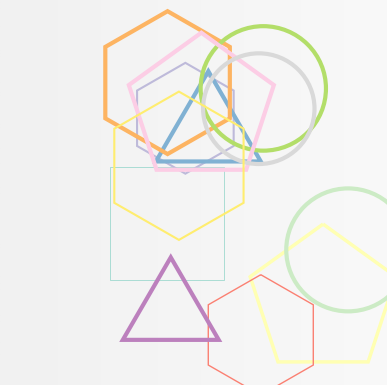[{"shape": "square", "thickness": 0.5, "radius": 0.74, "center": [0.431, 0.419]}, {"shape": "pentagon", "thickness": 2.5, "radius": 0.99, "center": [0.834, 0.22]}, {"shape": "hexagon", "thickness": 1.5, "radius": 0.72, "center": [0.478, 0.693]}, {"shape": "hexagon", "thickness": 1, "radius": 0.78, "center": [0.673, 0.13]}, {"shape": "triangle", "thickness": 3, "radius": 0.78, "center": [0.538, 0.659]}, {"shape": "hexagon", "thickness": 3, "radius": 0.93, "center": [0.432, 0.785]}, {"shape": "circle", "thickness": 3, "radius": 0.81, "center": [0.679, 0.77]}, {"shape": "pentagon", "thickness": 3, "radius": 0.98, "center": [0.52, 0.718]}, {"shape": "circle", "thickness": 3, "radius": 0.72, "center": [0.668, 0.718]}, {"shape": "triangle", "thickness": 3, "radius": 0.71, "center": [0.441, 0.189]}, {"shape": "circle", "thickness": 3, "radius": 0.8, "center": [0.898, 0.351]}, {"shape": "hexagon", "thickness": 1.5, "radius": 0.96, "center": [0.462, 0.569]}]